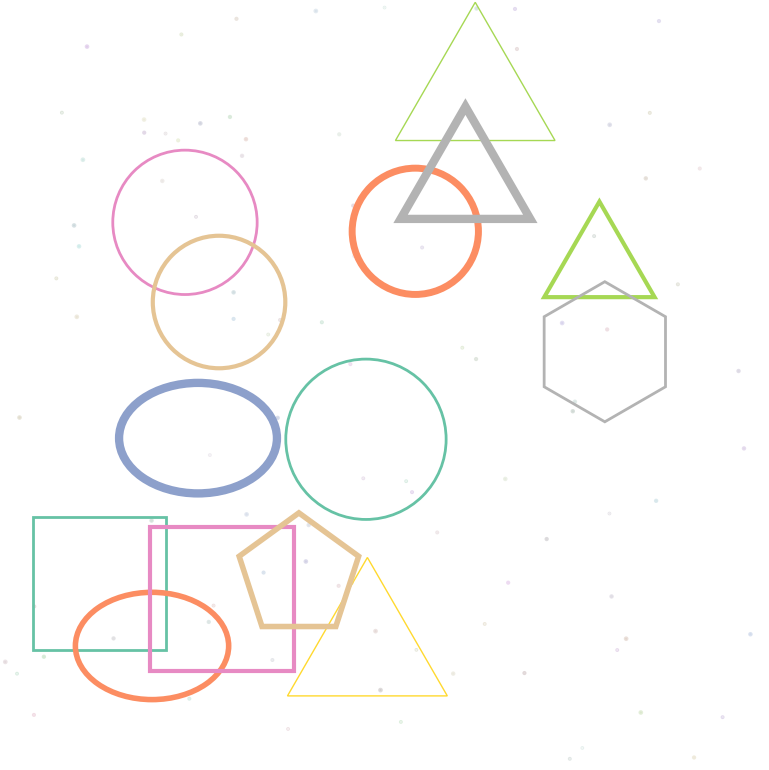[{"shape": "square", "thickness": 1, "radius": 0.43, "center": [0.129, 0.242]}, {"shape": "circle", "thickness": 1, "radius": 0.52, "center": [0.475, 0.43]}, {"shape": "circle", "thickness": 2.5, "radius": 0.41, "center": [0.539, 0.7]}, {"shape": "oval", "thickness": 2, "radius": 0.5, "center": [0.197, 0.161]}, {"shape": "oval", "thickness": 3, "radius": 0.51, "center": [0.257, 0.431]}, {"shape": "square", "thickness": 1.5, "radius": 0.47, "center": [0.289, 0.222]}, {"shape": "circle", "thickness": 1, "radius": 0.47, "center": [0.24, 0.711]}, {"shape": "triangle", "thickness": 0.5, "radius": 0.6, "center": [0.617, 0.877]}, {"shape": "triangle", "thickness": 1.5, "radius": 0.41, "center": [0.778, 0.655]}, {"shape": "triangle", "thickness": 0.5, "radius": 0.6, "center": [0.477, 0.156]}, {"shape": "circle", "thickness": 1.5, "radius": 0.43, "center": [0.284, 0.608]}, {"shape": "pentagon", "thickness": 2, "radius": 0.41, "center": [0.388, 0.252]}, {"shape": "triangle", "thickness": 3, "radius": 0.49, "center": [0.604, 0.764]}, {"shape": "hexagon", "thickness": 1, "radius": 0.45, "center": [0.785, 0.543]}]